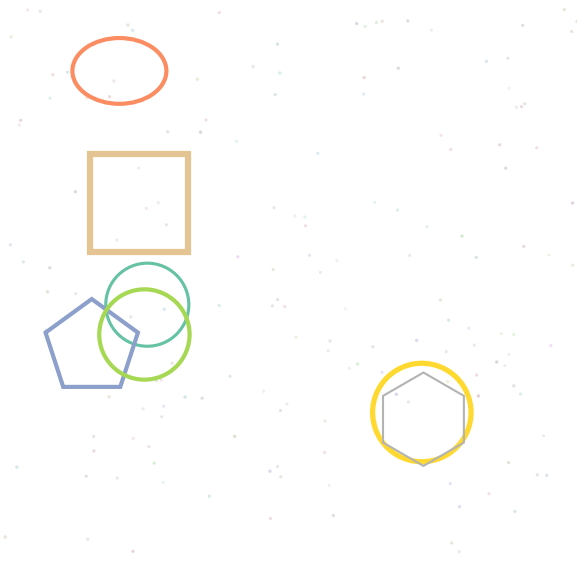[{"shape": "circle", "thickness": 1.5, "radius": 0.36, "center": [0.255, 0.472]}, {"shape": "oval", "thickness": 2, "radius": 0.41, "center": [0.207, 0.876]}, {"shape": "pentagon", "thickness": 2, "radius": 0.42, "center": [0.159, 0.397]}, {"shape": "circle", "thickness": 2, "radius": 0.39, "center": [0.25, 0.42]}, {"shape": "circle", "thickness": 2.5, "radius": 0.43, "center": [0.73, 0.285]}, {"shape": "square", "thickness": 3, "radius": 0.43, "center": [0.241, 0.648]}, {"shape": "hexagon", "thickness": 1, "radius": 0.4, "center": [0.733, 0.273]}]